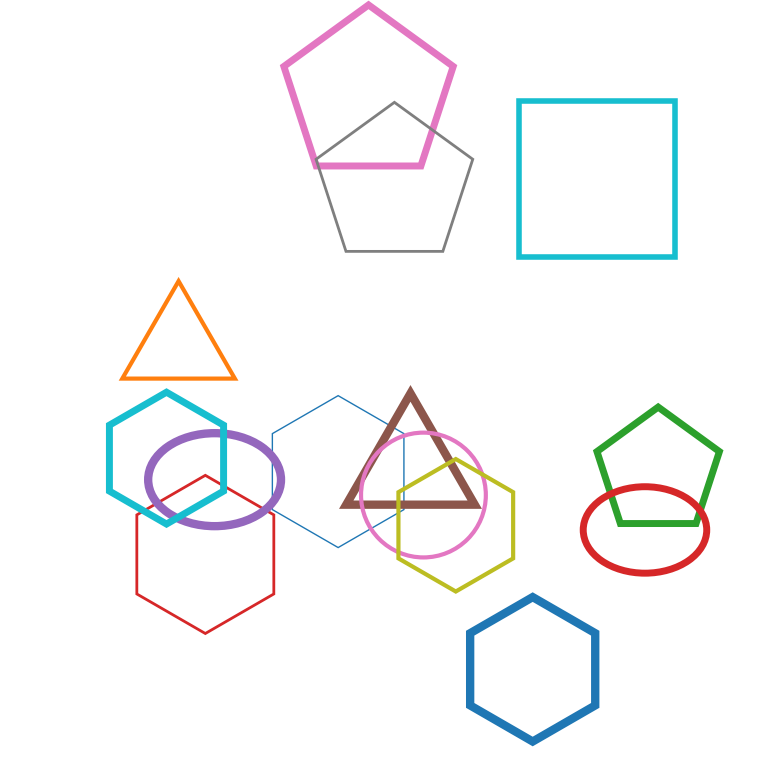[{"shape": "hexagon", "thickness": 0.5, "radius": 0.49, "center": [0.439, 0.388]}, {"shape": "hexagon", "thickness": 3, "radius": 0.47, "center": [0.692, 0.131]}, {"shape": "triangle", "thickness": 1.5, "radius": 0.42, "center": [0.232, 0.551]}, {"shape": "pentagon", "thickness": 2.5, "radius": 0.42, "center": [0.855, 0.388]}, {"shape": "oval", "thickness": 2.5, "radius": 0.4, "center": [0.838, 0.312]}, {"shape": "hexagon", "thickness": 1, "radius": 0.51, "center": [0.267, 0.28]}, {"shape": "oval", "thickness": 3, "radius": 0.43, "center": [0.279, 0.377]}, {"shape": "triangle", "thickness": 3, "radius": 0.48, "center": [0.533, 0.393]}, {"shape": "circle", "thickness": 1.5, "radius": 0.41, "center": [0.55, 0.357]}, {"shape": "pentagon", "thickness": 2.5, "radius": 0.58, "center": [0.479, 0.878]}, {"shape": "pentagon", "thickness": 1, "radius": 0.53, "center": [0.512, 0.76]}, {"shape": "hexagon", "thickness": 1.5, "radius": 0.43, "center": [0.592, 0.318]}, {"shape": "hexagon", "thickness": 2.5, "radius": 0.43, "center": [0.216, 0.405]}, {"shape": "square", "thickness": 2, "radius": 0.51, "center": [0.776, 0.767]}]